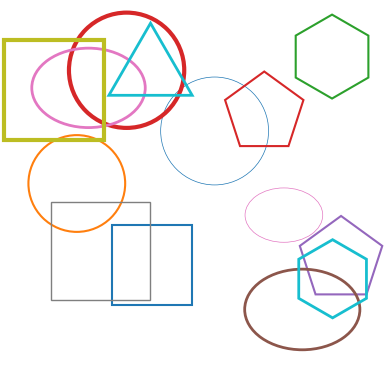[{"shape": "circle", "thickness": 0.5, "radius": 0.7, "center": [0.557, 0.66]}, {"shape": "square", "thickness": 1.5, "radius": 0.52, "center": [0.395, 0.31]}, {"shape": "circle", "thickness": 1.5, "radius": 0.63, "center": [0.199, 0.523]}, {"shape": "hexagon", "thickness": 1.5, "radius": 0.54, "center": [0.862, 0.853]}, {"shape": "pentagon", "thickness": 1.5, "radius": 0.54, "center": [0.686, 0.707]}, {"shape": "circle", "thickness": 3, "radius": 0.75, "center": [0.329, 0.818]}, {"shape": "pentagon", "thickness": 1.5, "radius": 0.56, "center": [0.886, 0.326]}, {"shape": "oval", "thickness": 2, "radius": 0.75, "center": [0.785, 0.196]}, {"shape": "oval", "thickness": 0.5, "radius": 0.5, "center": [0.737, 0.441]}, {"shape": "oval", "thickness": 2, "radius": 0.74, "center": [0.23, 0.772]}, {"shape": "square", "thickness": 1, "radius": 0.64, "center": [0.26, 0.348]}, {"shape": "square", "thickness": 3, "radius": 0.65, "center": [0.14, 0.767]}, {"shape": "hexagon", "thickness": 2, "radius": 0.51, "center": [0.864, 0.276]}, {"shape": "triangle", "thickness": 2, "radius": 0.62, "center": [0.391, 0.815]}]